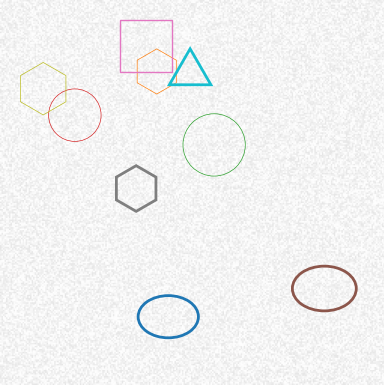[{"shape": "oval", "thickness": 2, "radius": 0.39, "center": [0.437, 0.177]}, {"shape": "hexagon", "thickness": 0.5, "radius": 0.29, "center": [0.407, 0.814]}, {"shape": "circle", "thickness": 0.5, "radius": 0.4, "center": [0.556, 0.624]}, {"shape": "circle", "thickness": 0.5, "radius": 0.34, "center": [0.194, 0.701]}, {"shape": "oval", "thickness": 2, "radius": 0.42, "center": [0.842, 0.251]}, {"shape": "square", "thickness": 1, "radius": 0.34, "center": [0.38, 0.879]}, {"shape": "hexagon", "thickness": 2, "radius": 0.3, "center": [0.354, 0.51]}, {"shape": "hexagon", "thickness": 0.5, "radius": 0.34, "center": [0.112, 0.77]}, {"shape": "triangle", "thickness": 2, "radius": 0.31, "center": [0.494, 0.811]}]